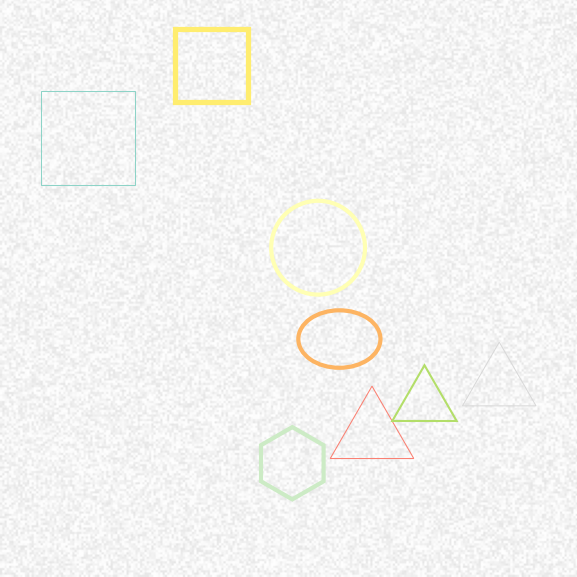[{"shape": "square", "thickness": 0.5, "radius": 0.41, "center": [0.153, 0.761]}, {"shape": "circle", "thickness": 2, "radius": 0.41, "center": [0.551, 0.57]}, {"shape": "triangle", "thickness": 0.5, "radius": 0.42, "center": [0.644, 0.247]}, {"shape": "oval", "thickness": 2, "radius": 0.36, "center": [0.588, 0.412]}, {"shape": "triangle", "thickness": 1, "radius": 0.32, "center": [0.735, 0.302]}, {"shape": "triangle", "thickness": 0.5, "radius": 0.37, "center": [0.865, 0.333]}, {"shape": "hexagon", "thickness": 2, "radius": 0.31, "center": [0.506, 0.197]}, {"shape": "square", "thickness": 2.5, "radius": 0.32, "center": [0.366, 0.886]}]